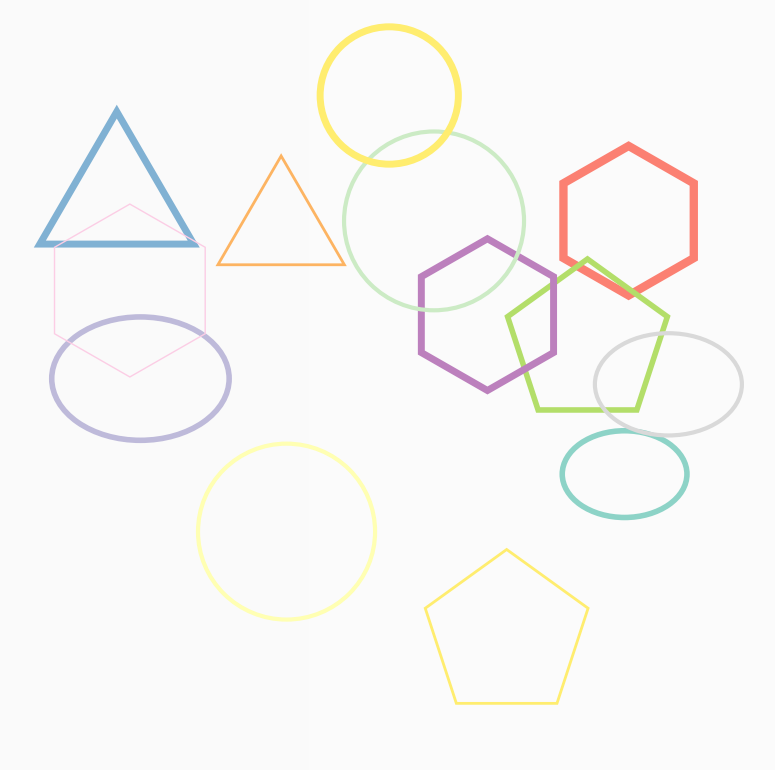[{"shape": "oval", "thickness": 2, "radius": 0.4, "center": [0.806, 0.384]}, {"shape": "circle", "thickness": 1.5, "radius": 0.57, "center": [0.37, 0.31]}, {"shape": "oval", "thickness": 2, "radius": 0.57, "center": [0.181, 0.508]}, {"shape": "hexagon", "thickness": 3, "radius": 0.49, "center": [0.811, 0.713]}, {"shape": "triangle", "thickness": 2.5, "radius": 0.57, "center": [0.151, 0.74]}, {"shape": "triangle", "thickness": 1, "radius": 0.47, "center": [0.363, 0.703]}, {"shape": "pentagon", "thickness": 2, "radius": 0.54, "center": [0.758, 0.555]}, {"shape": "hexagon", "thickness": 0.5, "radius": 0.56, "center": [0.168, 0.623]}, {"shape": "oval", "thickness": 1.5, "radius": 0.47, "center": [0.862, 0.501]}, {"shape": "hexagon", "thickness": 2.5, "radius": 0.49, "center": [0.629, 0.591]}, {"shape": "circle", "thickness": 1.5, "radius": 0.58, "center": [0.56, 0.713]}, {"shape": "pentagon", "thickness": 1, "radius": 0.55, "center": [0.654, 0.176]}, {"shape": "circle", "thickness": 2.5, "radius": 0.45, "center": [0.502, 0.876]}]